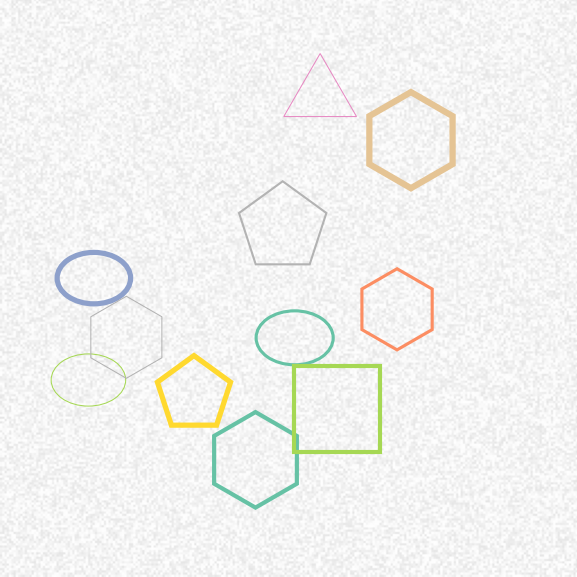[{"shape": "oval", "thickness": 1.5, "radius": 0.33, "center": [0.51, 0.414]}, {"shape": "hexagon", "thickness": 2, "radius": 0.41, "center": [0.442, 0.203]}, {"shape": "hexagon", "thickness": 1.5, "radius": 0.35, "center": [0.688, 0.464]}, {"shape": "oval", "thickness": 2.5, "radius": 0.32, "center": [0.163, 0.518]}, {"shape": "triangle", "thickness": 0.5, "radius": 0.36, "center": [0.554, 0.834]}, {"shape": "oval", "thickness": 0.5, "radius": 0.32, "center": [0.153, 0.341]}, {"shape": "square", "thickness": 2, "radius": 0.37, "center": [0.584, 0.29]}, {"shape": "pentagon", "thickness": 2.5, "radius": 0.33, "center": [0.336, 0.317]}, {"shape": "hexagon", "thickness": 3, "radius": 0.42, "center": [0.712, 0.756]}, {"shape": "pentagon", "thickness": 1, "radius": 0.4, "center": [0.49, 0.606]}, {"shape": "hexagon", "thickness": 0.5, "radius": 0.36, "center": [0.219, 0.415]}]